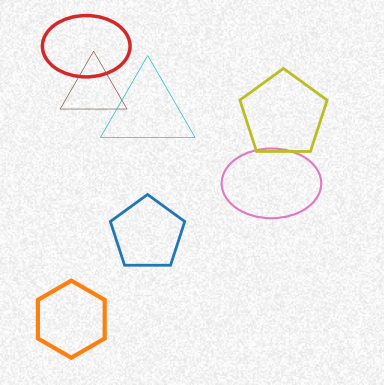[{"shape": "pentagon", "thickness": 2, "radius": 0.51, "center": [0.383, 0.393]}, {"shape": "hexagon", "thickness": 3, "radius": 0.5, "center": [0.185, 0.171]}, {"shape": "oval", "thickness": 2.5, "radius": 0.57, "center": [0.224, 0.88]}, {"shape": "triangle", "thickness": 0.5, "radius": 0.5, "center": [0.243, 0.767]}, {"shape": "oval", "thickness": 1.5, "radius": 0.65, "center": [0.705, 0.524]}, {"shape": "pentagon", "thickness": 2, "radius": 0.6, "center": [0.736, 0.703]}, {"shape": "triangle", "thickness": 0.5, "radius": 0.71, "center": [0.384, 0.714]}]